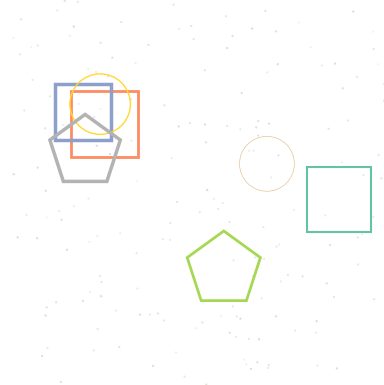[{"shape": "square", "thickness": 1.5, "radius": 0.42, "center": [0.881, 0.482]}, {"shape": "square", "thickness": 2, "radius": 0.43, "center": [0.272, 0.678]}, {"shape": "square", "thickness": 2.5, "radius": 0.37, "center": [0.215, 0.709]}, {"shape": "pentagon", "thickness": 2, "radius": 0.5, "center": [0.581, 0.3]}, {"shape": "circle", "thickness": 1, "radius": 0.39, "center": [0.26, 0.73]}, {"shape": "circle", "thickness": 0.5, "radius": 0.36, "center": [0.693, 0.575]}, {"shape": "pentagon", "thickness": 2.5, "radius": 0.48, "center": [0.221, 0.607]}]